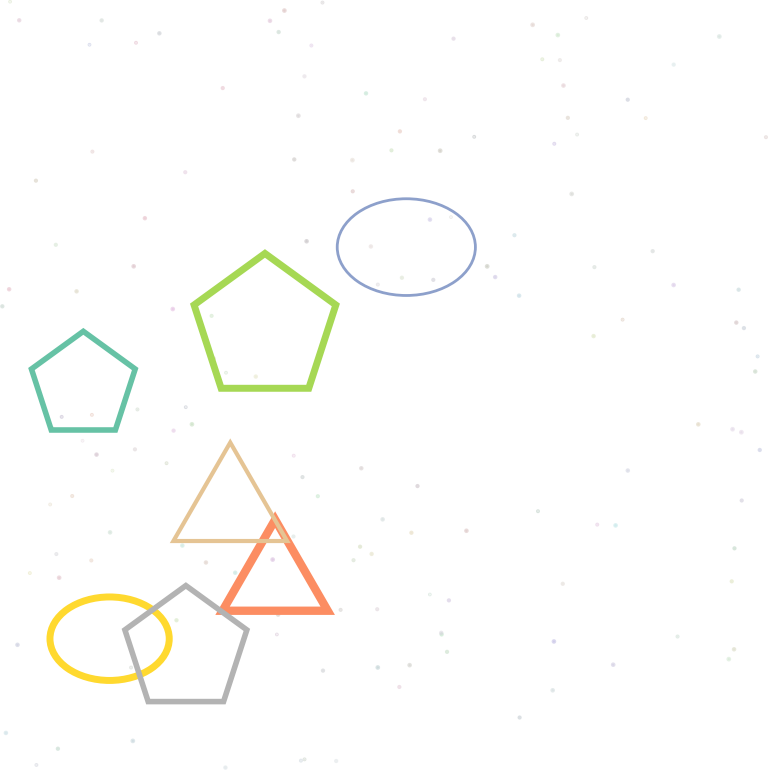[{"shape": "pentagon", "thickness": 2, "radius": 0.35, "center": [0.108, 0.499]}, {"shape": "triangle", "thickness": 3, "radius": 0.39, "center": [0.357, 0.246]}, {"shape": "oval", "thickness": 1, "radius": 0.45, "center": [0.528, 0.679]}, {"shape": "pentagon", "thickness": 2.5, "radius": 0.48, "center": [0.344, 0.574]}, {"shape": "oval", "thickness": 2.5, "radius": 0.39, "center": [0.142, 0.171]}, {"shape": "triangle", "thickness": 1.5, "radius": 0.43, "center": [0.299, 0.34]}, {"shape": "pentagon", "thickness": 2, "radius": 0.42, "center": [0.241, 0.156]}]